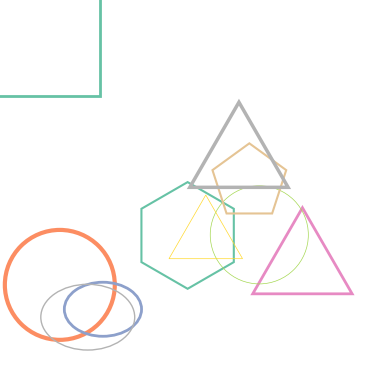[{"shape": "hexagon", "thickness": 1.5, "radius": 0.69, "center": [0.487, 0.388]}, {"shape": "square", "thickness": 2, "radius": 0.7, "center": [0.118, 0.89]}, {"shape": "circle", "thickness": 3, "radius": 0.71, "center": [0.155, 0.26]}, {"shape": "oval", "thickness": 2, "radius": 0.5, "center": [0.267, 0.197]}, {"shape": "triangle", "thickness": 2, "radius": 0.75, "center": [0.786, 0.311]}, {"shape": "circle", "thickness": 0.5, "radius": 0.64, "center": [0.673, 0.39]}, {"shape": "triangle", "thickness": 0.5, "radius": 0.55, "center": [0.534, 0.383]}, {"shape": "pentagon", "thickness": 1.5, "radius": 0.5, "center": [0.648, 0.527]}, {"shape": "oval", "thickness": 1, "radius": 0.61, "center": [0.228, 0.176]}, {"shape": "triangle", "thickness": 2.5, "radius": 0.74, "center": [0.621, 0.587]}]